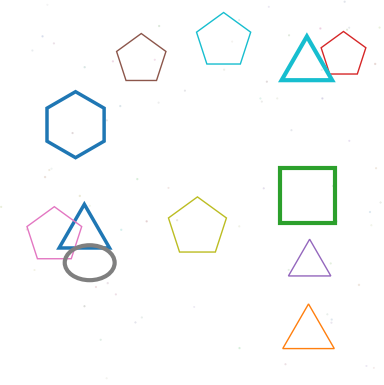[{"shape": "hexagon", "thickness": 2.5, "radius": 0.43, "center": [0.196, 0.676]}, {"shape": "triangle", "thickness": 2.5, "radius": 0.38, "center": [0.219, 0.394]}, {"shape": "triangle", "thickness": 1, "radius": 0.39, "center": [0.801, 0.133]}, {"shape": "square", "thickness": 3, "radius": 0.36, "center": [0.8, 0.491]}, {"shape": "pentagon", "thickness": 1, "radius": 0.31, "center": [0.892, 0.857]}, {"shape": "triangle", "thickness": 1, "radius": 0.32, "center": [0.804, 0.315]}, {"shape": "pentagon", "thickness": 1, "radius": 0.34, "center": [0.367, 0.845]}, {"shape": "pentagon", "thickness": 1, "radius": 0.37, "center": [0.141, 0.388]}, {"shape": "oval", "thickness": 3, "radius": 0.32, "center": [0.233, 0.318]}, {"shape": "pentagon", "thickness": 1, "radius": 0.4, "center": [0.513, 0.409]}, {"shape": "triangle", "thickness": 3, "radius": 0.38, "center": [0.797, 0.83]}, {"shape": "pentagon", "thickness": 1, "radius": 0.37, "center": [0.581, 0.894]}]